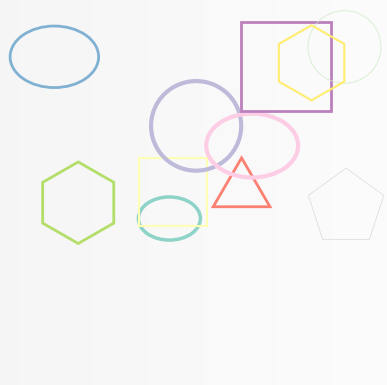[{"shape": "oval", "thickness": 2.5, "radius": 0.4, "center": [0.437, 0.432]}, {"shape": "square", "thickness": 1.5, "radius": 0.44, "center": [0.446, 0.501]}, {"shape": "circle", "thickness": 3, "radius": 0.58, "center": [0.506, 0.673]}, {"shape": "triangle", "thickness": 2, "radius": 0.42, "center": [0.623, 0.505]}, {"shape": "oval", "thickness": 2, "radius": 0.57, "center": [0.14, 0.852]}, {"shape": "hexagon", "thickness": 2, "radius": 0.53, "center": [0.202, 0.473]}, {"shape": "oval", "thickness": 3, "radius": 0.59, "center": [0.651, 0.622]}, {"shape": "pentagon", "thickness": 0.5, "radius": 0.51, "center": [0.893, 0.461]}, {"shape": "square", "thickness": 2, "radius": 0.58, "center": [0.738, 0.827]}, {"shape": "circle", "thickness": 0.5, "radius": 0.47, "center": [0.889, 0.878]}, {"shape": "hexagon", "thickness": 1.5, "radius": 0.49, "center": [0.804, 0.837]}]